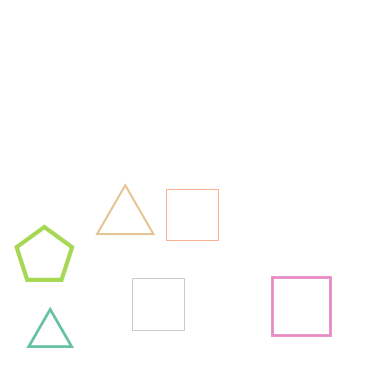[{"shape": "triangle", "thickness": 2, "radius": 0.32, "center": [0.13, 0.132]}, {"shape": "square", "thickness": 0.5, "radius": 0.33, "center": [0.499, 0.443]}, {"shape": "square", "thickness": 2, "radius": 0.37, "center": [0.782, 0.205]}, {"shape": "pentagon", "thickness": 3, "radius": 0.38, "center": [0.115, 0.334]}, {"shape": "triangle", "thickness": 1.5, "radius": 0.42, "center": [0.325, 0.434]}, {"shape": "square", "thickness": 0.5, "radius": 0.34, "center": [0.411, 0.21]}]